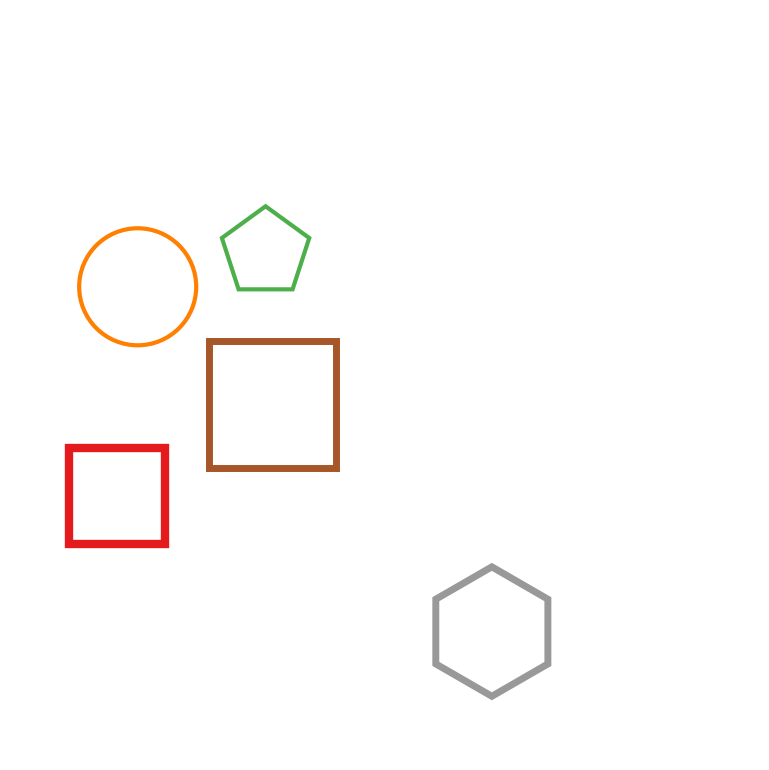[{"shape": "square", "thickness": 3, "radius": 0.31, "center": [0.152, 0.356]}, {"shape": "pentagon", "thickness": 1.5, "radius": 0.3, "center": [0.345, 0.672]}, {"shape": "circle", "thickness": 1.5, "radius": 0.38, "center": [0.179, 0.628]}, {"shape": "square", "thickness": 2.5, "radius": 0.41, "center": [0.353, 0.475]}, {"shape": "hexagon", "thickness": 2.5, "radius": 0.42, "center": [0.639, 0.18]}]